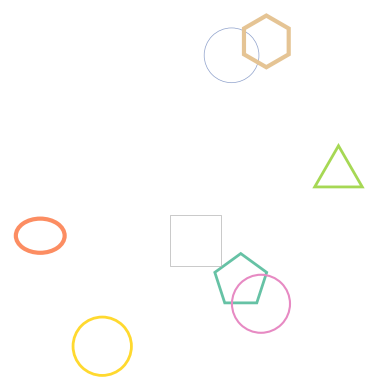[{"shape": "pentagon", "thickness": 2, "radius": 0.35, "center": [0.625, 0.271]}, {"shape": "oval", "thickness": 3, "radius": 0.32, "center": [0.105, 0.388]}, {"shape": "circle", "thickness": 0.5, "radius": 0.36, "center": [0.601, 0.856]}, {"shape": "circle", "thickness": 1.5, "radius": 0.38, "center": [0.678, 0.211]}, {"shape": "triangle", "thickness": 2, "radius": 0.36, "center": [0.879, 0.55]}, {"shape": "circle", "thickness": 2, "radius": 0.38, "center": [0.266, 0.101]}, {"shape": "hexagon", "thickness": 3, "radius": 0.34, "center": [0.692, 0.892]}, {"shape": "square", "thickness": 0.5, "radius": 0.33, "center": [0.508, 0.376]}]